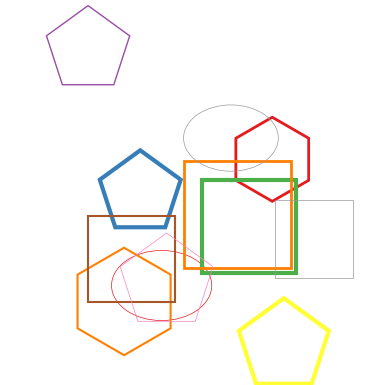[{"shape": "oval", "thickness": 0.5, "radius": 0.65, "center": [0.42, 0.258]}, {"shape": "hexagon", "thickness": 2, "radius": 0.55, "center": [0.707, 0.586]}, {"shape": "pentagon", "thickness": 3, "radius": 0.55, "center": [0.364, 0.499]}, {"shape": "square", "thickness": 3, "radius": 0.61, "center": [0.647, 0.412]}, {"shape": "pentagon", "thickness": 1, "radius": 0.57, "center": [0.229, 0.872]}, {"shape": "hexagon", "thickness": 1.5, "radius": 0.7, "center": [0.322, 0.217]}, {"shape": "square", "thickness": 2, "radius": 0.69, "center": [0.616, 0.444]}, {"shape": "pentagon", "thickness": 3, "radius": 0.61, "center": [0.737, 0.103]}, {"shape": "square", "thickness": 1.5, "radius": 0.56, "center": [0.342, 0.328]}, {"shape": "pentagon", "thickness": 0.5, "radius": 0.63, "center": [0.433, 0.268]}, {"shape": "oval", "thickness": 0.5, "radius": 0.61, "center": [0.6, 0.641]}, {"shape": "square", "thickness": 0.5, "radius": 0.51, "center": [0.816, 0.379]}]